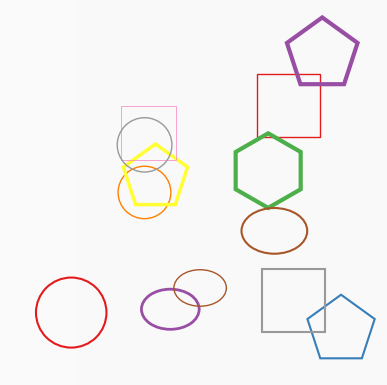[{"shape": "circle", "thickness": 1.5, "radius": 0.45, "center": [0.184, 0.188]}, {"shape": "square", "thickness": 1, "radius": 0.41, "center": [0.745, 0.725]}, {"shape": "pentagon", "thickness": 1.5, "radius": 0.46, "center": [0.88, 0.143]}, {"shape": "hexagon", "thickness": 3, "radius": 0.48, "center": [0.692, 0.557]}, {"shape": "oval", "thickness": 2, "radius": 0.37, "center": [0.439, 0.197]}, {"shape": "pentagon", "thickness": 3, "radius": 0.48, "center": [0.832, 0.859]}, {"shape": "circle", "thickness": 1, "radius": 0.34, "center": [0.373, 0.5]}, {"shape": "pentagon", "thickness": 2.5, "radius": 0.44, "center": [0.401, 0.539]}, {"shape": "oval", "thickness": 1, "radius": 0.34, "center": [0.516, 0.252]}, {"shape": "oval", "thickness": 1.5, "radius": 0.42, "center": [0.708, 0.4]}, {"shape": "square", "thickness": 0.5, "radius": 0.35, "center": [0.383, 0.654]}, {"shape": "circle", "thickness": 1, "radius": 0.35, "center": [0.373, 0.624]}, {"shape": "square", "thickness": 1.5, "radius": 0.41, "center": [0.757, 0.219]}]